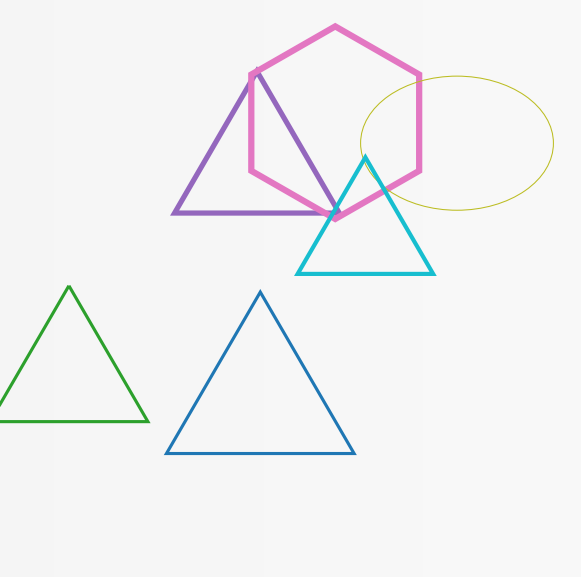[{"shape": "triangle", "thickness": 1.5, "radius": 0.93, "center": [0.448, 0.307]}, {"shape": "triangle", "thickness": 1.5, "radius": 0.78, "center": [0.119, 0.347]}, {"shape": "triangle", "thickness": 2.5, "radius": 0.82, "center": [0.442, 0.712]}, {"shape": "hexagon", "thickness": 3, "radius": 0.83, "center": [0.577, 0.787]}, {"shape": "oval", "thickness": 0.5, "radius": 0.83, "center": [0.786, 0.751]}, {"shape": "triangle", "thickness": 2, "radius": 0.67, "center": [0.629, 0.592]}]